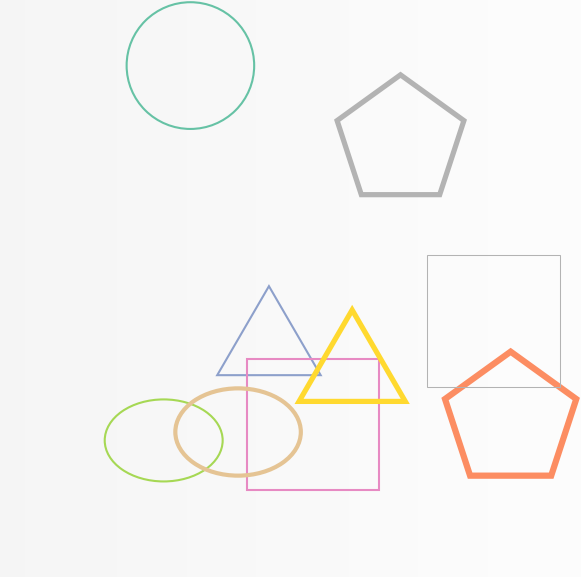[{"shape": "circle", "thickness": 1, "radius": 0.55, "center": [0.328, 0.886]}, {"shape": "pentagon", "thickness": 3, "radius": 0.59, "center": [0.879, 0.272]}, {"shape": "triangle", "thickness": 1, "radius": 0.51, "center": [0.463, 0.401]}, {"shape": "square", "thickness": 1, "radius": 0.57, "center": [0.538, 0.264]}, {"shape": "oval", "thickness": 1, "radius": 0.51, "center": [0.282, 0.236]}, {"shape": "triangle", "thickness": 2.5, "radius": 0.53, "center": [0.606, 0.357]}, {"shape": "oval", "thickness": 2, "radius": 0.54, "center": [0.41, 0.251]}, {"shape": "square", "thickness": 0.5, "radius": 0.57, "center": [0.85, 0.443]}, {"shape": "pentagon", "thickness": 2.5, "radius": 0.57, "center": [0.689, 0.755]}]